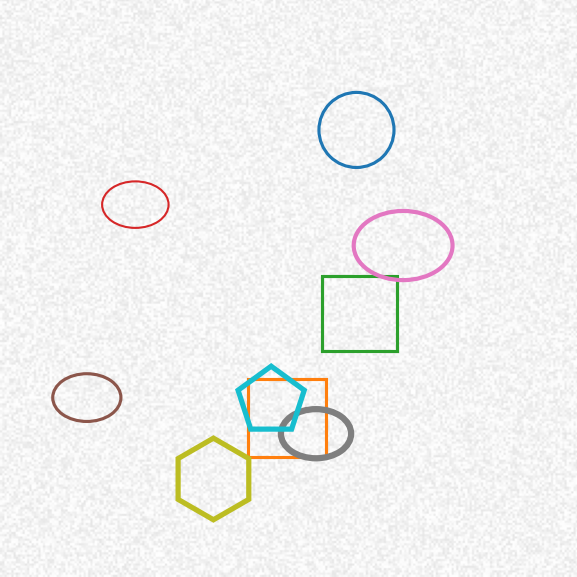[{"shape": "circle", "thickness": 1.5, "radius": 0.32, "center": [0.617, 0.774]}, {"shape": "square", "thickness": 1.5, "radius": 0.34, "center": [0.496, 0.276]}, {"shape": "square", "thickness": 1.5, "radius": 0.32, "center": [0.622, 0.457]}, {"shape": "oval", "thickness": 1, "radius": 0.29, "center": [0.234, 0.645]}, {"shape": "oval", "thickness": 1.5, "radius": 0.3, "center": [0.15, 0.311]}, {"shape": "oval", "thickness": 2, "radius": 0.43, "center": [0.698, 0.574]}, {"shape": "oval", "thickness": 3, "radius": 0.3, "center": [0.547, 0.248]}, {"shape": "hexagon", "thickness": 2.5, "radius": 0.35, "center": [0.37, 0.17]}, {"shape": "pentagon", "thickness": 2.5, "radius": 0.3, "center": [0.47, 0.305]}]